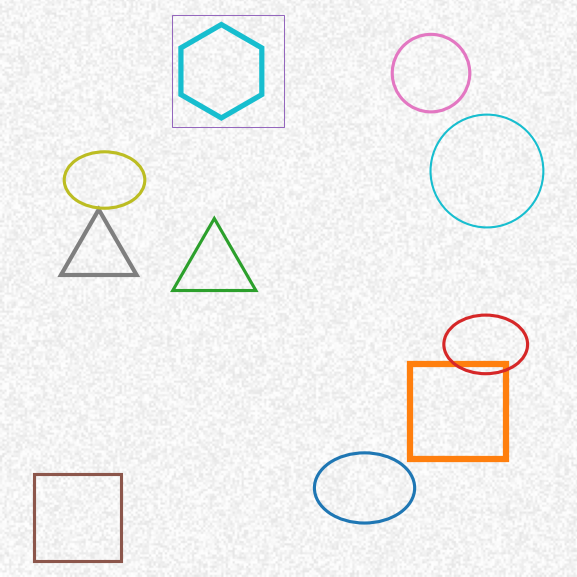[{"shape": "oval", "thickness": 1.5, "radius": 0.43, "center": [0.631, 0.154]}, {"shape": "square", "thickness": 3, "radius": 0.41, "center": [0.793, 0.287]}, {"shape": "triangle", "thickness": 1.5, "radius": 0.42, "center": [0.371, 0.538]}, {"shape": "oval", "thickness": 1.5, "radius": 0.36, "center": [0.841, 0.403]}, {"shape": "square", "thickness": 0.5, "radius": 0.49, "center": [0.395, 0.876]}, {"shape": "square", "thickness": 1.5, "radius": 0.38, "center": [0.135, 0.104]}, {"shape": "circle", "thickness": 1.5, "radius": 0.34, "center": [0.746, 0.873]}, {"shape": "triangle", "thickness": 2, "radius": 0.38, "center": [0.171, 0.561]}, {"shape": "oval", "thickness": 1.5, "radius": 0.35, "center": [0.181, 0.687]}, {"shape": "circle", "thickness": 1, "radius": 0.49, "center": [0.843, 0.703]}, {"shape": "hexagon", "thickness": 2.5, "radius": 0.4, "center": [0.383, 0.876]}]